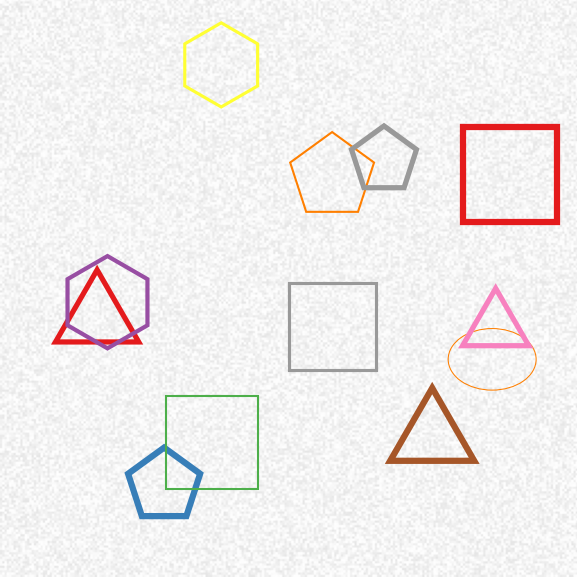[{"shape": "square", "thickness": 3, "radius": 0.41, "center": [0.883, 0.697]}, {"shape": "triangle", "thickness": 2.5, "radius": 0.42, "center": [0.168, 0.449]}, {"shape": "pentagon", "thickness": 3, "radius": 0.33, "center": [0.284, 0.158]}, {"shape": "square", "thickness": 1, "radius": 0.4, "center": [0.367, 0.233]}, {"shape": "hexagon", "thickness": 2, "radius": 0.4, "center": [0.186, 0.476]}, {"shape": "oval", "thickness": 0.5, "radius": 0.38, "center": [0.852, 0.377]}, {"shape": "pentagon", "thickness": 1, "radius": 0.38, "center": [0.575, 0.694]}, {"shape": "hexagon", "thickness": 1.5, "radius": 0.36, "center": [0.383, 0.887]}, {"shape": "triangle", "thickness": 3, "radius": 0.42, "center": [0.748, 0.243]}, {"shape": "triangle", "thickness": 2.5, "radius": 0.33, "center": [0.858, 0.434]}, {"shape": "square", "thickness": 1.5, "radius": 0.38, "center": [0.576, 0.434]}, {"shape": "pentagon", "thickness": 2.5, "radius": 0.3, "center": [0.665, 0.722]}]